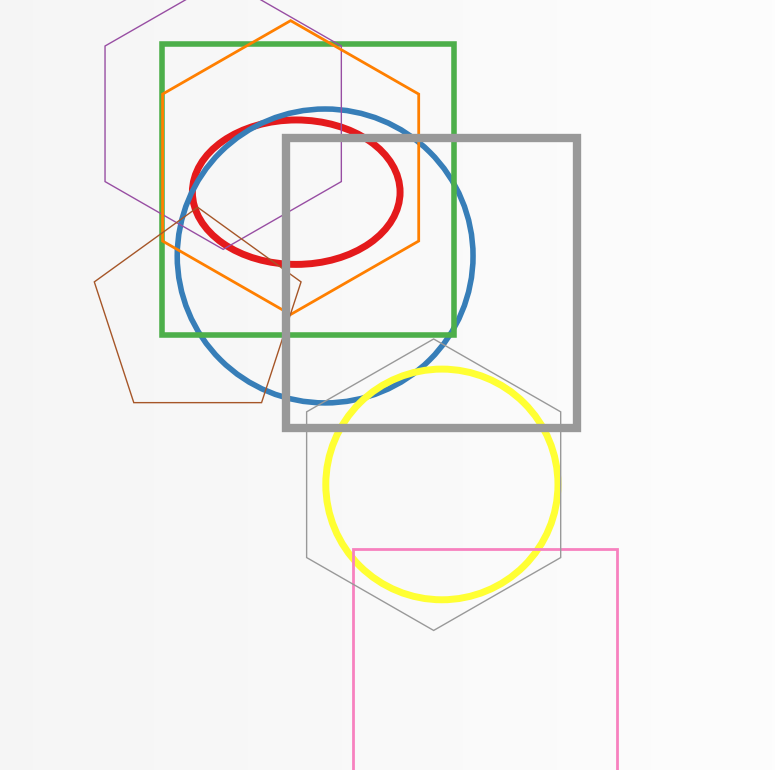[{"shape": "oval", "thickness": 2.5, "radius": 0.67, "center": [0.382, 0.75]}, {"shape": "circle", "thickness": 2, "radius": 0.95, "center": [0.42, 0.668]}, {"shape": "square", "thickness": 2, "radius": 0.94, "center": [0.397, 0.754]}, {"shape": "hexagon", "thickness": 0.5, "radius": 0.88, "center": [0.288, 0.852]}, {"shape": "hexagon", "thickness": 1, "radius": 0.95, "center": [0.375, 0.782]}, {"shape": "circle", "thickness": 2.5, "radius": 0.75, "center": [0.57, 0.371]}, {"shape": "pentagon", "thickness": 0.5, "radius": 0.7, "center": [0.255, 0.591]}, {"shape": "square", "thickness": 1, "radius": 0.85, "center": [0.626, 0.117]}, {"shape": "square", "thickness": 3, "radius": 0.94, "center": [0.557, 0.632]}, {"shape": "hexagon", "thickness": 0.5, "radius": 0.95, "center": [0.56, 0.371]}]